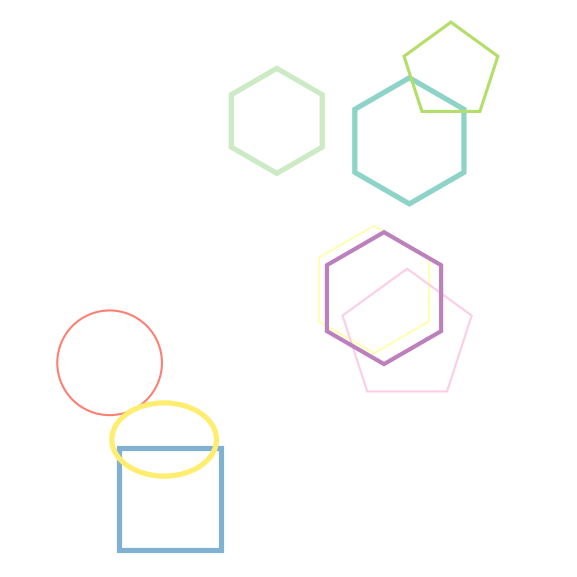[{"shape": "hexagon", "thickness": 2.5, "radius": 0.55, "center": [0.709, 0.755]}, {"shape": "hexagon", "thickness": 1, "radius": 0.55, "center": [0.648, 0.498]}, {"shape": "circle", "thickness": 1, "radius": 0.45, "center": [0.19, 0.371]}, {"shape": "square", "thickness": 2.5, "radius": 0.44, "center": [0.294, 0.135]}, {"shape": "pentagon", "thickness": 1.5, "radius": 0.43, "center": [0.781, 0.875]}, {"shape": "pentagon", "thickness": 1, "radius": 0.59, "center": [0.705, 0.416]}, {"shape": "hexagon", "thickness": 2, "radius": 0.57, "center": [0.665, 0.483]}, {"shape": "hexagon", "thickness": 2.5, "radius": 0.45, "center": [0.479, 0.79]}, {"shape": "oval", "thickness": 2.5, "radius": 0.45, "center": [0.284, 0.238]}]